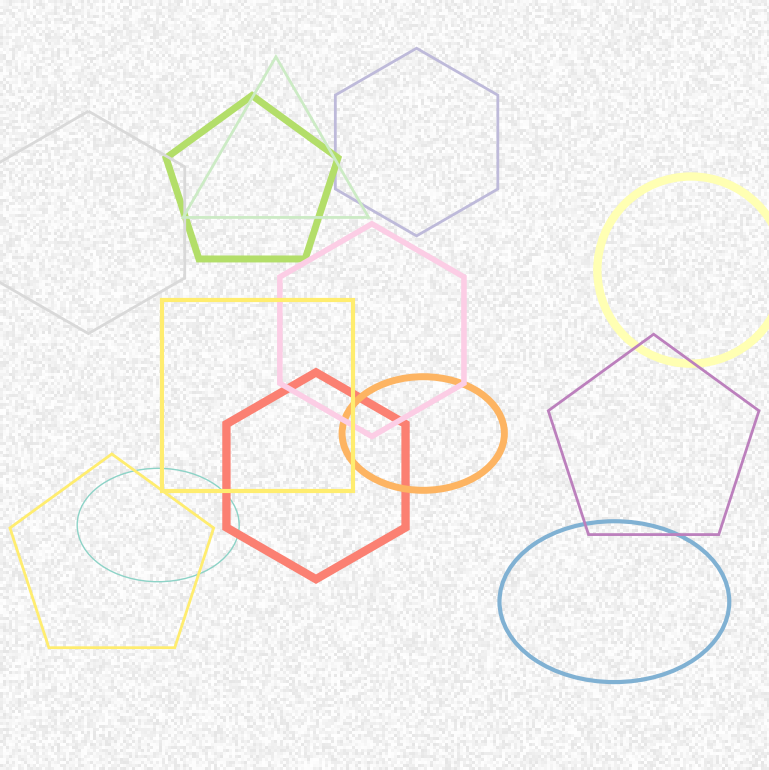[{"shape": "oval", "thickness": 0.5, "radius": 0.53, "center": [0.205, 0.318]}, {"shape": "circle", "thickness": 3, "radius": 0.61, "center": [0.897, 0.649]}, {"shape": "hexagon", "thickness": 1, "radius": 0.61, "center": [0.541, 0.816]}, {"shape": "hexagon", "thickness": 3, "radius": 0.67, "center": [0.41, 0.382]}, {"shape": "oval", "thickness": 1.5, "radius": 0.75, "center": [0.798, 0.219]}, {"shape": "oval", "thickness": 2.5, "radius": 0.53, "center": [0.55, 0.437]}, {"shape": "pentagon", "thickness": 2.5, "radius": 0.59, "center": [0.327, 0.759]}, {"shape": "hexagon", "thickness": 2, "radius": 0.69, "center": [0.483, 0.571]}, {"shape": "hexagon", "thickness": 1, "radius": 0.72, "center": [0.115, 0.711]}, {"shape": "pentagon", "thickness": 1, "radius": 0.72, "center": [0.849, 0.422]}, {"shape": "triangle", "thickness": 1, "radius": 0.7, "center": [0.358, 0.787]}, {"shape": "square", "thickness": 1.5, "radius": 0.62, "center": [0.335, 0.486]}, {"shape": "pentagon", "thickness": 1, "radius": 0.7, "center": [0.145, 0.271]}]